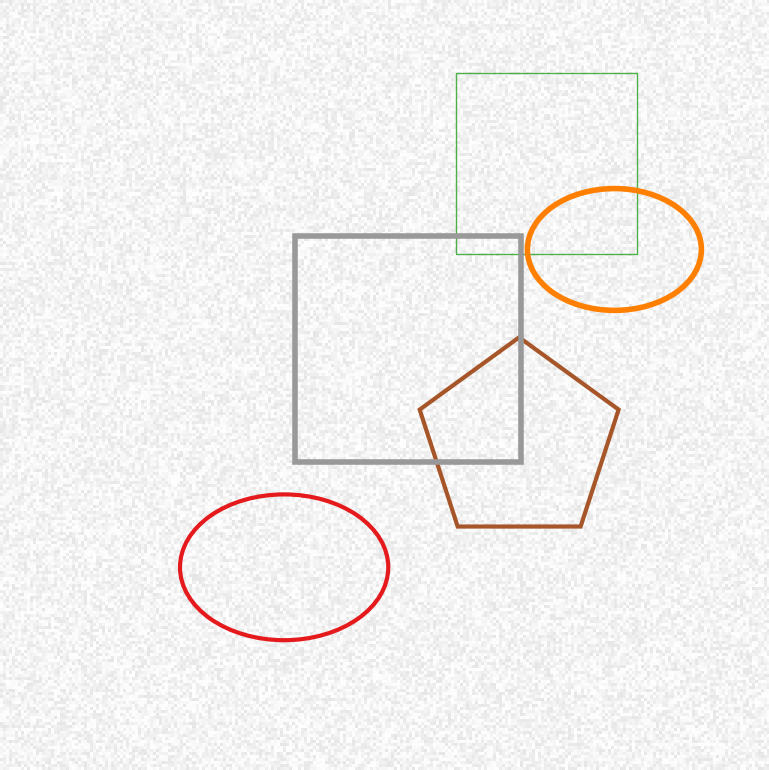[{"shape": "oval", "thickness": 1.5, "radius": 0.68, "center": [0.369, 0.263]}, {"shape": "square", "thickness": 0.5, "radius": 0.59, "center": [0.71, 0.788]}, {"shape": "oval", "thickness": 2, "radius": 0.57, "center": [0.798, 0.676]}, {"shape": "pentagon", "thickness": 1.5, "radius": 0.68, "center": [0.674, 0.426]}, {"shape": "square", "thickness": 2, "radius": 0.73, "center": [0.53, 0.547]}]